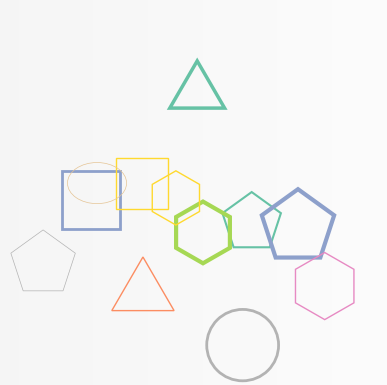[{"shape": "triangle", "thickness": 2.5, "radius": 0.41, "center": [0.509, 0.76]}, {"shape": "pentagon", "thickness": 1.5, "radius": 0.4, "center": [0.65, 0.422]}, {"shape": "triangle", "thickness": 1, "radius": 0.46, "center": [0.369, 0.24]}, {"shape": "pentagon", "thickness": 3, "radius": 0.49, "center": [0.769, 0.41]}, {"shape": "square", "thickness": 2, "radius": 0.38, "center": [0.234, 0.481]}, {"shape": "hexagon", "thickness": 1, "radius": 0.44, "center": [0.838, 0.257]}, {"shape": "hexagon", "thickness": 3, "radius": 0.4, "center": [0.524, 0.396]}, {"shape": "hexagon", "thickness": 1, "radius": 0.35, "center": [0.454, 0.486]}, {"shape": "square", "thickness": 1, "radius": 0.34, "center": [0.367, 0.524]}, {"shape": "oval", "thickness": 0.5, "radius": 0.38, "center": [0.25, 0.524]}, {"shape": "circle", "thickness": 2, "radius": 0.46, "center": [0.626, 0.104]}, {"shape": "pentagon", "thickness": 0.5, "radius": 0.44, "center": [0.111, 0.315]}]